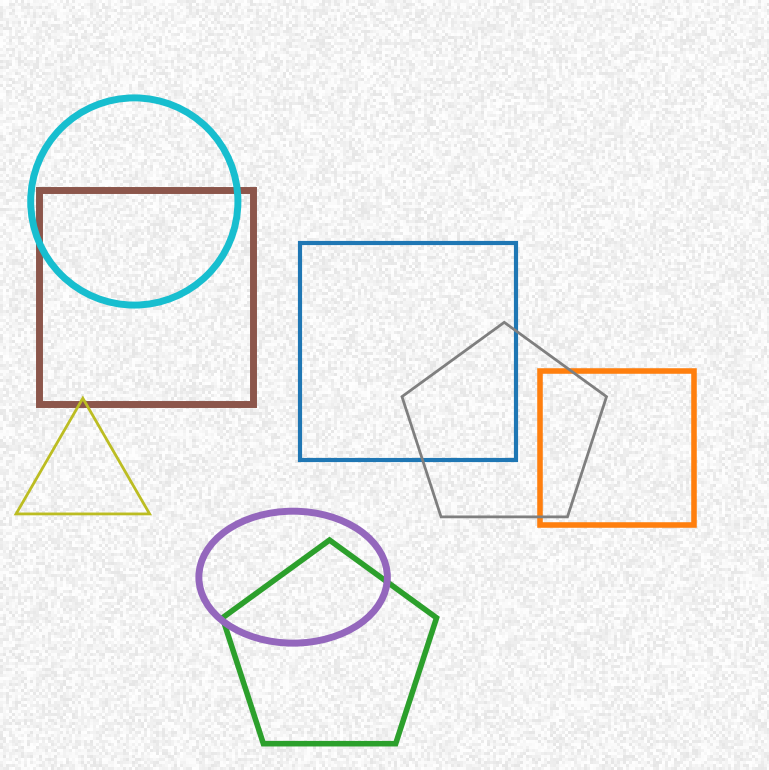[{"shape": "square", "thickness": 1.5, "radius": 0.7, "center": [0.53, 0.544]}, {"shape": "square", "thickness": 2, "radius": 0.5, "center": [0.801, 0.418]}, {"shape": "pentagon", "thickness": 2, "radius": 0.73, "center": [0.428, 0.152]}, {"shape": "oval", "thickness": 2.5, "radius": 0.61, "center": [0.381, 0.25]}, {"shape": "square", "thickness": 2.5, "radius": 0.69, "center": [0.19, 0.614]}, {"shape": "pentagon", "thickness": 1, "radius": 0.7, "center": [0.655, 0.442]}, {"shape": "triangle", "thickness": 1, "radius": 0.5, "center": [0.108, 0.383]}, {"shape": "circle", "thickness": 2.5, "radius": 0.67, "center": [0.174, 0.738]}]